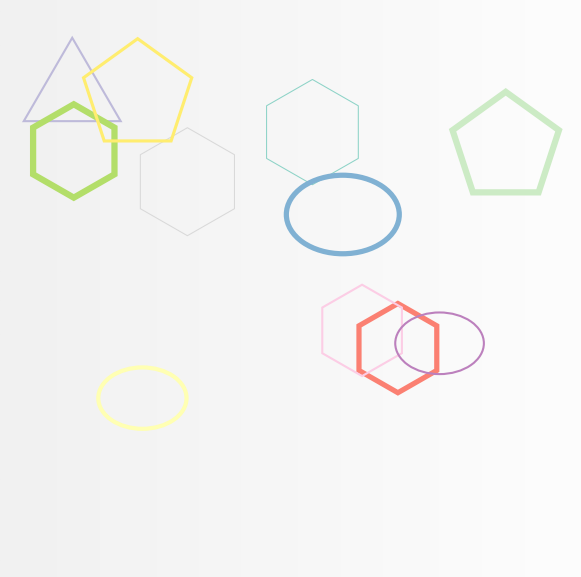[{"shape": "hexagon", "thickness": 0.5, "radius": 0.46, "center": [0.538, 0.77]}, {"shape": "oval", "thickness": 2, "radius": 0.38, "center": [0.245, 0.31]}, {"shape": "triangle", "thickness": 1, "radius": 0.48, "center": [0.124, 0.837]}, {"shape": "hexagon", "thickness": 2.5, "radius": 0.39, "center": [0.685, 0.396]}, {"shape": "oval", "thickness": 2.5, "radius": 0.49, "center": [0.59, 0.628]}, {"shape": "hexagon", "thickness": 3, "radius": 0.4, "center": [0.127, 0.738]}, {"shape": "hexagon", "thickness": 1, "radius": 0.4, "center": [0.623, 0.427]}, {"shape": "hexagon", "thickness": 0.5, "radius": 0.47, "center": [0.322, 0.684]}, {"shape": "oval", "thickness": 1, "radius": 0.38, "center": [0.756, 0.405]}, {"shape": "pentagon", "thickness": 3, "radius": 0.48, "center": [0.87, 0.744]}, {"shape": "pentagon", "thickness": 1.5, "radius": 0.49, "center": [0.237, 0.834]}]